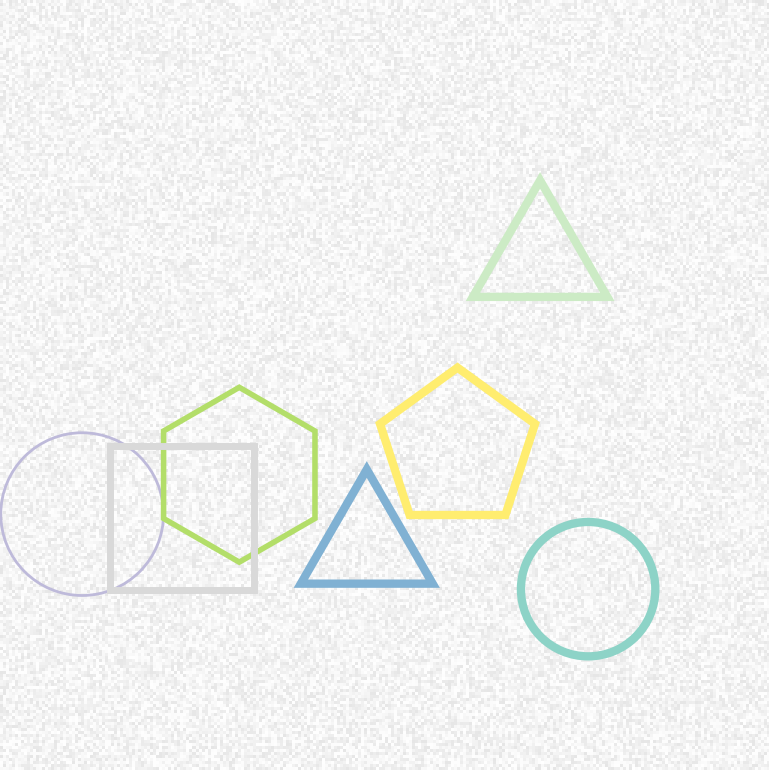[{"shape": "circle", "thickness": 3, "radius": 0.44, "center": [0.764, 0.235]}, {"shape": "circle", "thickness": 1, "radius": 0.53, "center": [0.107, 0.332]}, {"shape": "triangle", "thickness": 3, "radius": 0.49, "center": [0.476, 0.291]}, {"shape": "hexagon", "thickness": 2, "radius": 0.57, "center": [0.311, 0.383]}, {"shape": "square", "thickness": 2.5, "radius": 0.47, "center": [0.237, 0.327]}, {"shape": "triangle", "thickness": 3, "radius": 0.5, "center": [0.701, 0.665]}, {"shape": "pentagon", "thickness": 3, "radius": 0.53, "center": [0.594, 0.417]}]